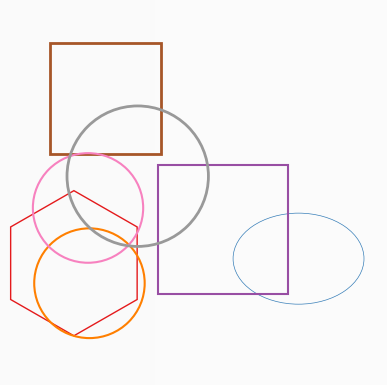[{"shape": "hexagon", "thickness": 1, "radius": 0.94, "center": [0.191, 0.316]}, {"shape": "oval", "thickness": 0.5, "radius": 0.84, "center": [0.77, 0.328]}, {"shape": "square", "thickness": 1.5, "radius": 0.84, "center": [0.576, 0.404]}, {"shape": "circle", "thickness": 1.5, "radius": 0.71, "center": [0.231, 0.264]}, {"shape": "square", "thickness": 2, "radius": 0.72, "center": [0.272, 0.744]}, {"shape": "circle", "thickness": 1.5, "radius": 0.71, "center": [0.227, 0.46]}, {"shape": "circle", "thickness": 2, "radius": 0.91, "center": [0.355, 0.542]}]